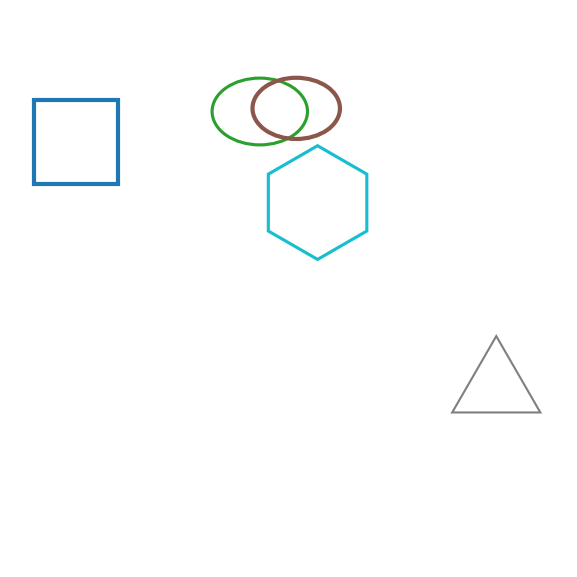[{"shape": "square", "thickness": 2, "radius": 0.37, "center": [0.131, 0.753]}, {"shape": "oval", "thickness": 1.5, "radius": 0.41, "center": [0.45, 0.806]}, {"shape": "oval", "thickness": 2, "radius": 0.38, "center": [0.513, 0.811]}, {"shape": "triangle", "thickness": 1, "radius": 0.44, "center": [0.859, 0.329]}, {"shape": "hexagon", "thickness": 1.5, "radius": 0.49, "center": [0.55, 0.648]}]